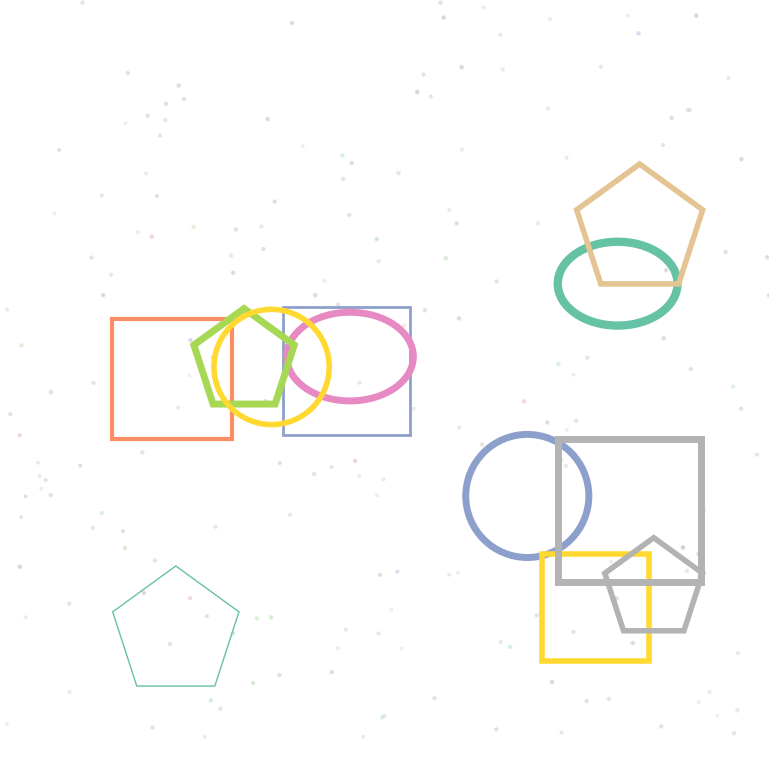[{"shape": "pentagon", "thickness": 0.5, "radius": 0.43, "center": [0.228, 0.179]}, {"shape": "oval", "thickness": 3, "radius": 0.39, "center": [0.802, 0.632]}, {"shape": "square", "thickness": 1.5, "radius": 0.39, "center": [0.224, 0.508]}, {"shape": "square", "thickness": 1, "radius": 0.41, "center": [0.45, 0.518]}, {"shape": "circle", "thickness": 2.5, "radius": 0.4, "center": [0.685, 0.356]}, {"shape": "oval", "thickness": 2.5, "radius": 0.41, "center": [0.455, 0.537]}, {"shape": "pentagon", "thickness": 2.5, "radius": 0.34, "center": [0.317, 0.531]}, {"shape": "square", "thickness": 2, "radius": 0.35, "center": [0.774, 0.211]}, {"shape": "circle", "thickness": 2, "radius": 0.37, "center": [0.353, 0.523]}, {"shape": "pentagon", "thickness": 2, "radius": 0.43, "center": [0.831, 0.701]}, {"shape": "square", "thickness": 2.5, "radius": 0.46, "center": [0.818, 0.337]}, {"shape": "pentagon", "thickness": 2, "radius": 0.33, "center": [0.849, 0.235]}]